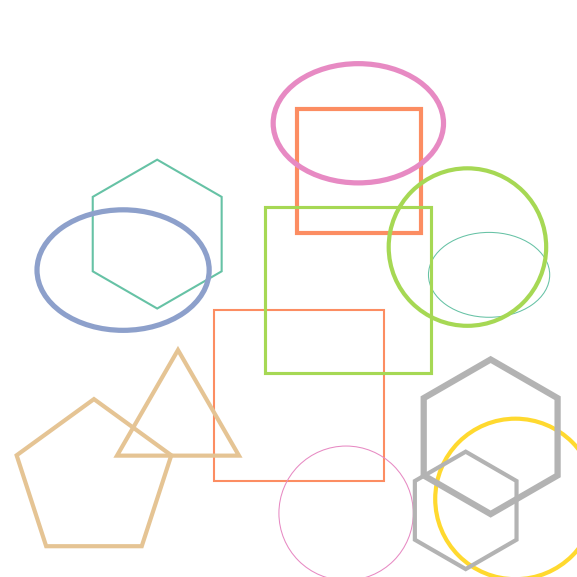[{"shape": "hexagon", "thickness": 1, "radius": 0.64, "center": [0.272, 0.594]}, {"shape": "oval", "thickness": 0.5, "radius": 0.52, "center": [0.847, 0.523]}, {"shape": "square", "thickness": 1, "radius": 0.74, "center": [0.518, 0.314]}, {"shape": "square", "thickness": 2, "radius": 0.54, "center": [0.621, 0.703]}, {"shape": "oval", "thickness": 2.5, "radius": 0.75, "center": [0.213, 0.531]}, {"shape": "circle", "thickness": 0.5, "radius": 0.58, "center": [0.599, 0.11]}, {"shape": "oval", "thickness": 2.5, "radius": 0.74, "center": [0.621, 0.786]}, {"shape": "circle", "thickness": 2, "radius": 0.68, "center": [0.809, 0.571]}, {"shape": "square", "thickness": 1.5, "radius": 0.72, "center": [0.603, 0.497]}, {"shape": "circle", "thickness": 2, "radius": 0.69, "center": [0.893, 0.135]}, {"shape": "triangle", "thickness": 2, "radius": 0.61, "center": [0.308, 0.271]}, {"shape": "pentagon", "thickness": 2, "radius": 0.7, "center": [0.163, 0.167]}, {"shape": "hexagon", "thickness": 3, "radius": 0.67, "center": [0.85, 0.243]}, {"shape": "hexagon", "thickness": 2, "radius": 0.51, "center": [0.806, 0.115]}]